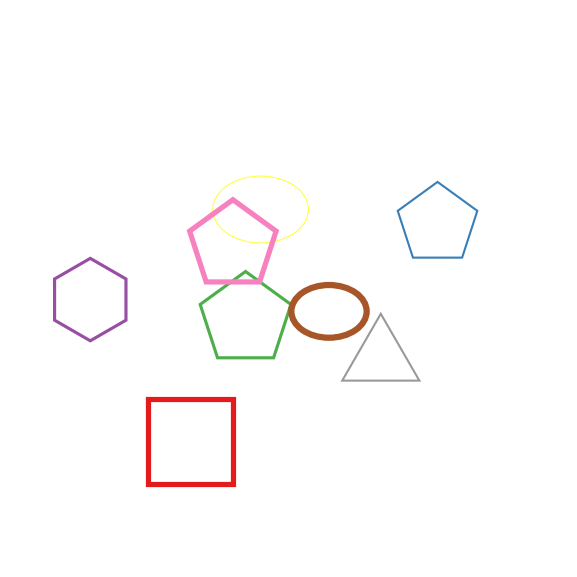[{"shape": "square", "thickness": 2.5, "radius": 0.37, "center": [0.33, 0.235]}, {"shape": "pentagon", "thickness": 1, "radius": 0.36, "center": [0.758, 0.612]}, {"shape": "pentagon", "thickness": 1.5, "radius": 0.41, "center": [0.425, 0.446]}, {"shape": "hexagon", "thickness": 1.5, "radius": 0.36, "center": [0.156, 0.48]}, {"shape": "oval", "thickness": 0.5, "radius": 0.41, "center": [0.451, 0.636]}, {"shape": "oval", "thickness": 3, "radius": 0.33, "center": [0.57, 0.46]}, {"shape": "pentagon", "thickness": 2.5, "radius": 0.39, "center": [0.403, 0.575]}, {"shape": "triangle", "thickness": 1, "radius": 0.39, "center": [0.659, 0.379]}]